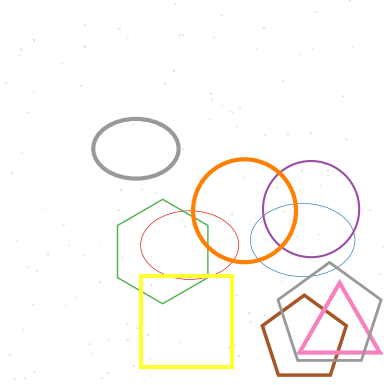[{"shape": "oval", "thickness": 0.5, "radius": 0.64, "center": [0.493, 0.363]}, {"shape": "oval", "thickness": 0.5, "radius": 0.68, "center": [0.786, 0.377]}, {"shape": "hexagon", "thickness": 1, "radius": 0.68, "center": [0.423, 0.347]}, {"shape": "circle", "thickness": 1.5, "radius": 0.62, "center": [0.808, 0.457]}, {"shape": "circle", "thickness": 3, "radius": 0.67, "center": [0.635, 0.453]}, {"shape": "square", "thickness": 3, "radius": 0.59, "center": [0.484, 0.165]}, {"shape": "pentagon", "thickness": 2.5, "radius": 0.57, "center": [0.791, 0.119]}, {"shape": "triangle", "thickness": 3, "radius": 0.6, "center": [0.882, 0.145]}, {"shape": "oval", "thickness": 3, "radius": 0.55, "center": [0.353, 0.614]}, {"shape": "pentagon", "thickness": 2, "radius": 0.7, "center": [0.856, 0.178]}]